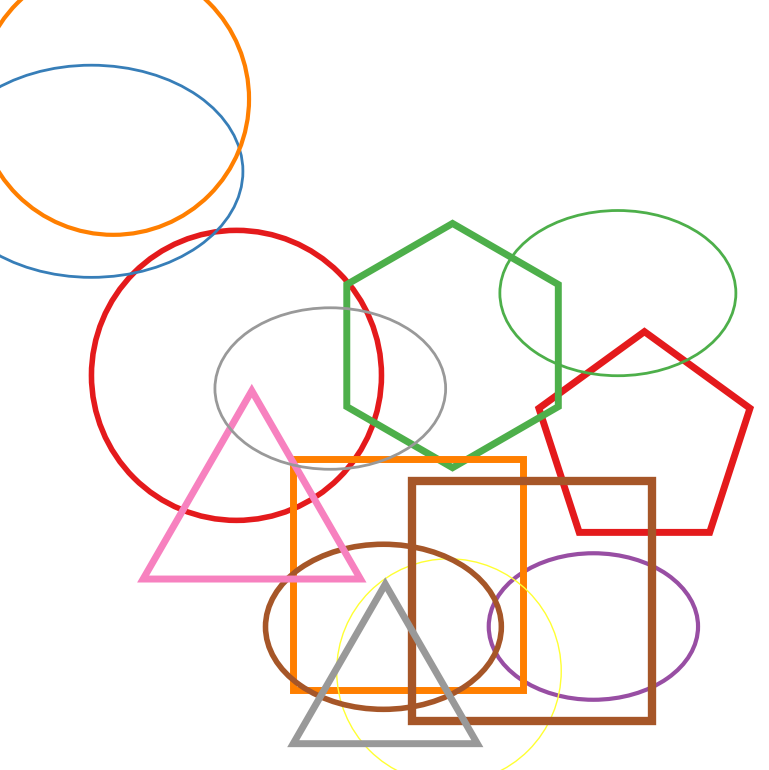[{"shape": "circle", "thickness": 2, "radius": 0.94, "center": [0.307, 0.513]}, {"shape": "pentagon", "thickness": 2.5, "radius": 0.72, "center": [0.837, 0.425]}, {"shape": "oval", "thickness": 1, "radius": 0.98, "center": [0.119, 0.778]}, {"shape": "hexagon", "thickness": 2.5, "radius": 0.79, "center": [0.588, 0.551]}, {"shape": "oval", "thickness": 1, "radius": 0.77, "center": [0.802, 0.619]}, {"shape": "oval", "thickness": 1.5, "radius": 0.68, "center": [0.771, 0.186]}, {"shape": "square", "thickness": 2.5, "radius": 0.75, "center": [0.53, 0.254]}, {"shape": "circle", "thickness": 1.5, "radius": 0.88, "center": [0.147, 0.871]}, {"shape": "circle", "thickness": 0.5, "radius": 0.73, "center": [0.583, 0.128]}, {"shape": "oval", "thickness": 2, "radius": 0.77, "center": [0.498, 0.186]}, {"shape": "square", "thickness": 3, "radius": 0.78, "center": [0.691, 0.219]}, {"shape": "triangle", "thickness": 2.5, "radius": 0.81, "center": [0.327, 0.33]}, {"shape": "triangle", "thickness": 2.5, "radius": 0.69, "center": [0.5, 0.103]}, {"shape": "oval", "thickness": 1, "radius": 0.75, "center": [0.429, 0.495]}]